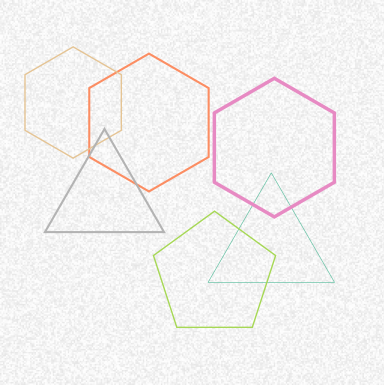[{"shape": "triangle", "thickness": 0.5, "radius": 0.95, "center": [0.705, 0.361]}, {"shape": "hexagon", "thickness": 1.5, "radius": 0.9, "center": [0.387, 0.682]}, {"shape": "hexagon", "thickness": 2.5, "radius": 0.9, "center": [0.713, 0.617]}, {"shape": "pentagon", "thickness": 1, "radius": 0.83, "center": [0.557, 0.285]}, {"shape": "hexagon", "thickness": 1, "radius": 0.72, "center": [0.19, 0.734]}, {"shape": "triangle", "thickness": 1.5, "radius": 0.89, "center": [0.271, 0.486]}]